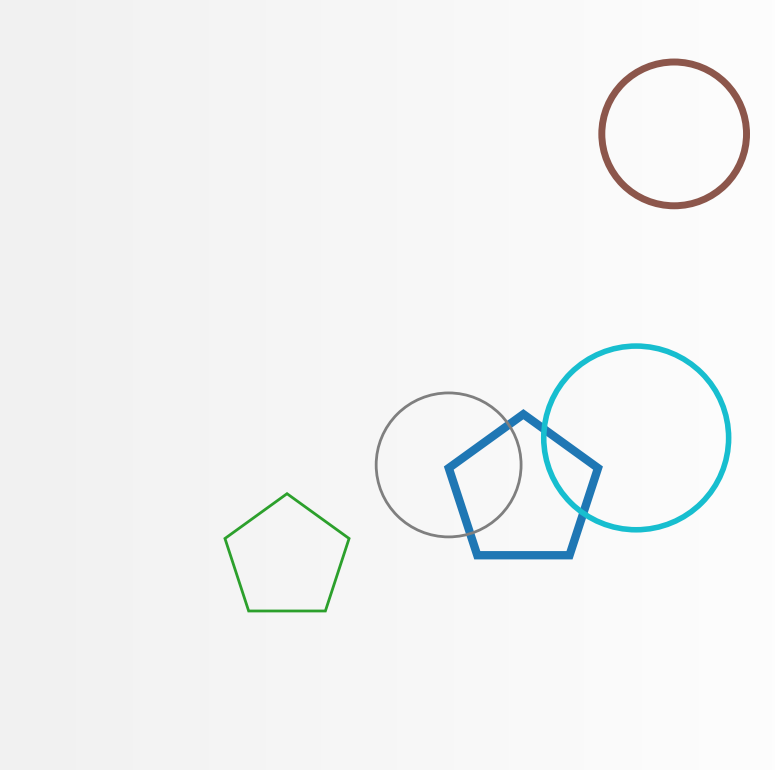[{"shape": "pentagon", "thickness": 3, "radius": 0.51, "center": [0.675, 0.361]}, {"shape": "pentagon", "thickness": 1, "radius": 0.42, "center": [0.37, 0.275]}, {"shape": "circle", "thickness": 2.5, "radius": 0.47, "center": [0.87, 0.826]}, {"shape": "circle", "thickness": 1, "radius": 0.47, "center": [0.579, 0.396]}, {"shape": "circle", "thickness": 2, "radius": 0.6, "center": [0.821, 0.431]}]